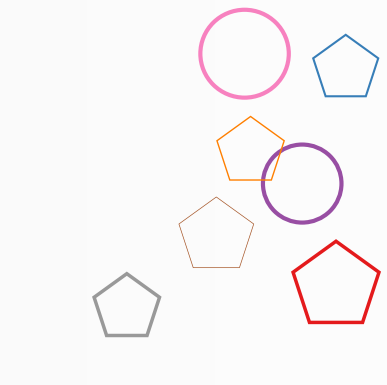[{"shape": "pentagon", "thickness": 2.5, "radius": 0.58, "center": [0.867, 0.257]}, {"shape": "pentagon", "thickness": 1.5, "radius": 0.44, "center": [0.892, 0.821]}, {"shape": "circle", "thickness": 3, "radius": 0.51, "center": [0.78, 0.523]}, {"shape": "pentagon", "thickness": 1, "radius": 0.46, "center": [0.647, 0.606]}, {"shape": "pentagon", "thickness": 0.5, "radius": 0.51, "center": [0.558, 0.387]}, {"shape": "circle", "thickness": 3, "radius": 0.57, "center": [0.631, 0.861]}, {"shape": "pentagon", "thickness": 2.5, "radius": 0.44, "center": [0.327, 0.2]}]